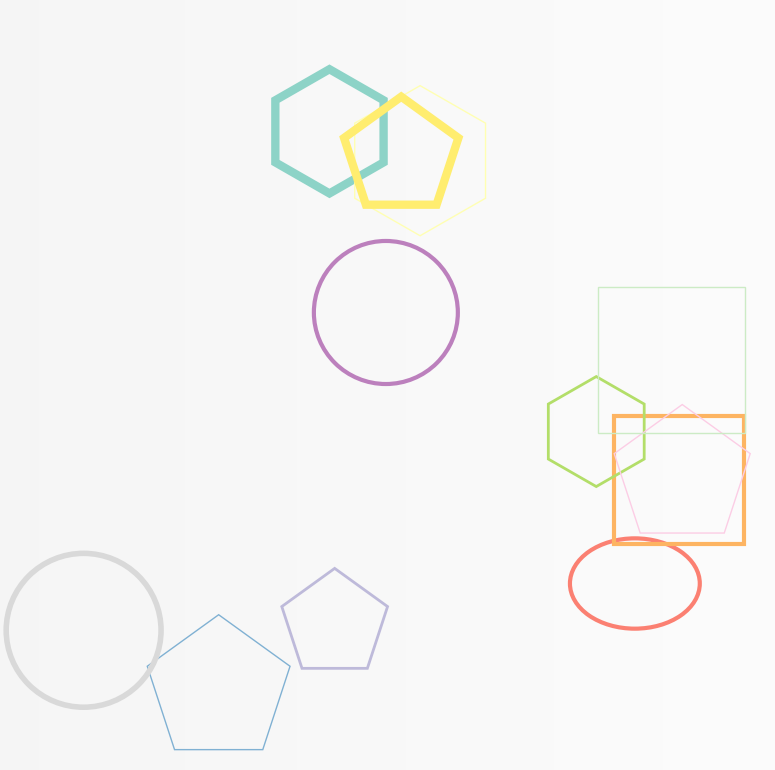[{"shape": "hexagon", "thickness": 3, "radius": 0.4, "center": [0.425, 0.829]}, {"shape": "hexagon", "thickness": 0.5, "radius": 0.49, "center": [0.542, 0.791]}, {"shape": "pentagon", "thickness": 1, "radius": 0.36, "center": [0.432, 0.19]}, {"shape": "oval", "thickness": 1.5, "radius": 0.42, "center": [0.819, 0.242]}, {"shape": "pentagon", "thickness": 0.5, "radius": 0.48, "center": [0.282, 0.105]}, {"shape": "square", "thickness": 1.5, "radius": 0.42, "center": [0.876, 0.377]}, {"shape": "hexagon", "thickness": 1, "radius": 0.36, "center": [0.769, 0.44]}, {"shape": "pentagon", "thickness": 0.5, "radius": 0.46, "center": [0.88, 0.382]}, {"shape": "circle", "thickness": 2, "radius": 0.5, "center": [0.108, 0.181]}, {"shape": "circle", "thickness": 1.5, "radius": 0.46, "center": [0.498, 0.594]}, {"shape": "square", "thickness": 0.5, "radius": 0.47, "center": [0.867, 0.532]}, {"shape": "pentagon", "thickness": 3, "radius": 0.39, "center": [0.518, 0.797]}]